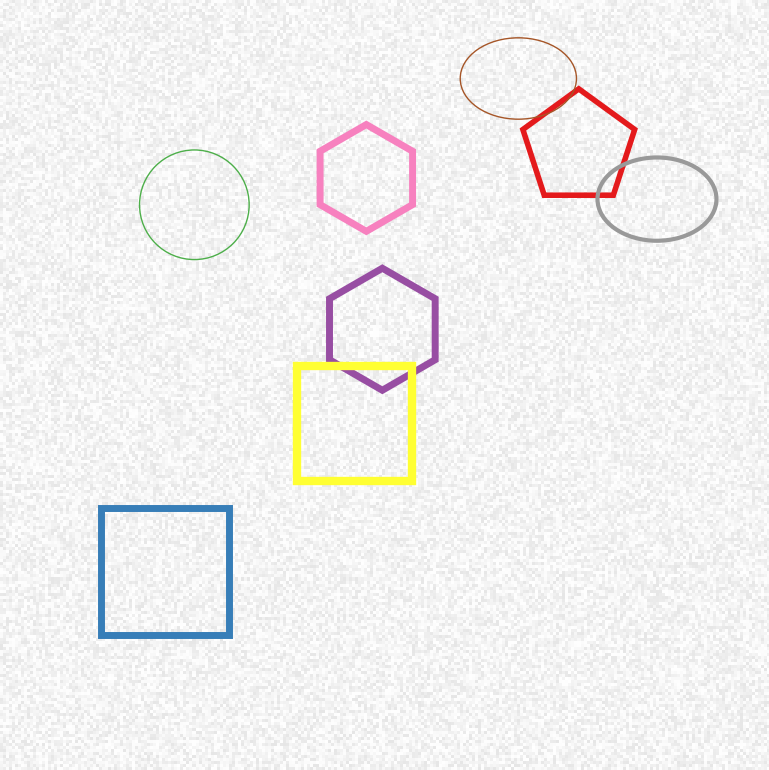[{"shape": "pentagon", "thickness": 2, "radius": 0.38, "center": [0.752, 0.808]}, {"shape": "square", "thickness": 2.5, "radius": 0.41, "center": [0.214, 0.258]}, {"shape": "circle", "thickness": 0.5, "radius": 0.36, "center": [0.252, 0.734]}, {"shape": "hexagon", "thickness": 2.5, "radius": 0.4, "center": [0.497, 0.572]}, {"shape": "square", "thickness": 3, "radius": 0.37, "center": [0.461, 0.45]}, {"shape": "oval", "thickness": 0.5, "radius": 0.38, "center": [0.673, 0.898]}, {"shape": "hexagon", "thickness": 2.5, "radius": 0.35, "center": [0.476, 0.769]}, {"shape": "oval", "thickness": 1.5, "radius": 0.39, "center": [0.853, 0.741]}]